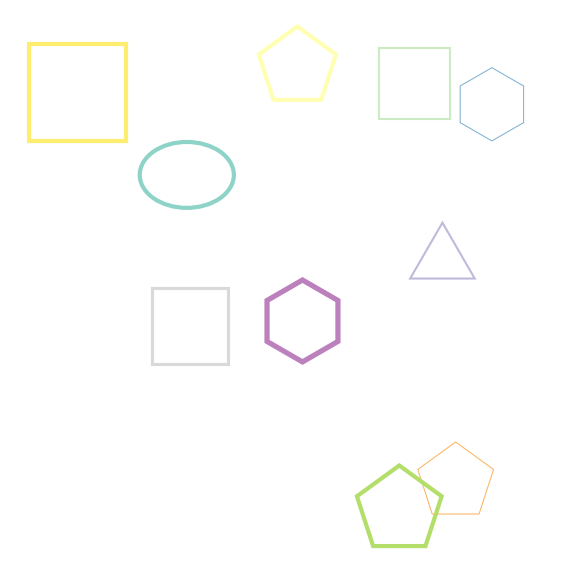[{"shape": "oval", "thickness": 2, "radius": 0.41, "center": [0.323, 0.696]}, {"shape": "pentagon", "thickness": 2, "radius": 0.35, "center": [0.515, 0.883]}, {"shape": "triangle", "thickness": 1, "radius": 0.32, "center": [0.766, 0.549]}, {"shape": "hexagon", "thickness": 0.5, "radius": 0.32, "center": [0.852, 0.819]}, {"shape": "pentagon", "thickness": 0.5, "radius": 0.34, "center": [0.789, 0.165]}, {"shape": "pentagon", "thickness": 2, "radius": 0.39, "center": [0.691, 0.116]}, {"shape": "square", "thickness": 1.5, "radius": 0.33, "center": [0.328, 0.435]}, {"shape": "hexagon", "thickness": 2.5, "radius": 0.35, "center": [0.524, 0.443]}, {"shape": "square", "thickness": 1, "radius": 0.31, "center": [0.718, 0.854]}, {"shape": "square", "thickness": 2, "radius": 0.42, "center": [0.134, 0.839]}]